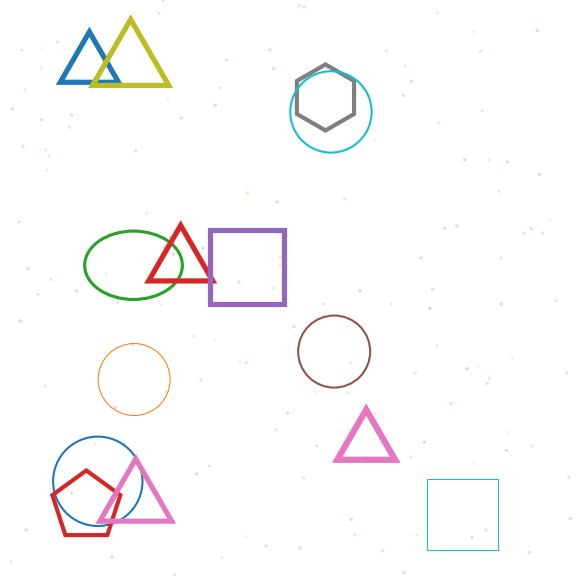[{"shape": "circle", "thickness": 1, "radius": 0.39, "center": [0.169, 0.166]}, {"shape": "triangle", "thickness": 2.5, "radius": 0.29, "center": [0.155, 0.886]}, {"shape": "circle", "thickness": 0.5, "radius": 0.31, "center": [0.232, 0.342]}, {"shape": "oval", "thickness": 1.5, "radius": 0.42, "center": [0.231, 0.54]}, {"shape": "pentagon", "thickness": 2, "radius": 0.31, "center": [0.15, 0.123]}, {"shape": "triangle", "thickness": 2.5, "radius": 0.32, "center": [0.313, 0.545]}, {"shape": "square", "thickness": 2.5, "radius": 0.32, "center": [0.428, 0.536]}, {"shape": "circle", "thickness": 1, "radius": 0.31, "center": [0.579, 0.39]}, {"shape": "triangle", "thickness": 3, "radius": 0.29, "center": [0.634, 0.232]}, {"shape": "triangle", "thickness": 2.5, "radius": 0.36, "center": [0.235, 0.133]}, {"shape": "hexagon", "thickness": 2, "radius": 0.29, "center": [0.564, 0.83]}, {"shape": "triangle", "thickness": 2.5, "radius": 0.38, "center": [0.226, 0.889]}, {"shape": "square", "thickness": 0.5, "radius": 0.31, "center": [0.802, 0.108]}, {"shape": "circle", "thickness": 1, "radius": 0.35, "center": [0.573, 0.805]}]